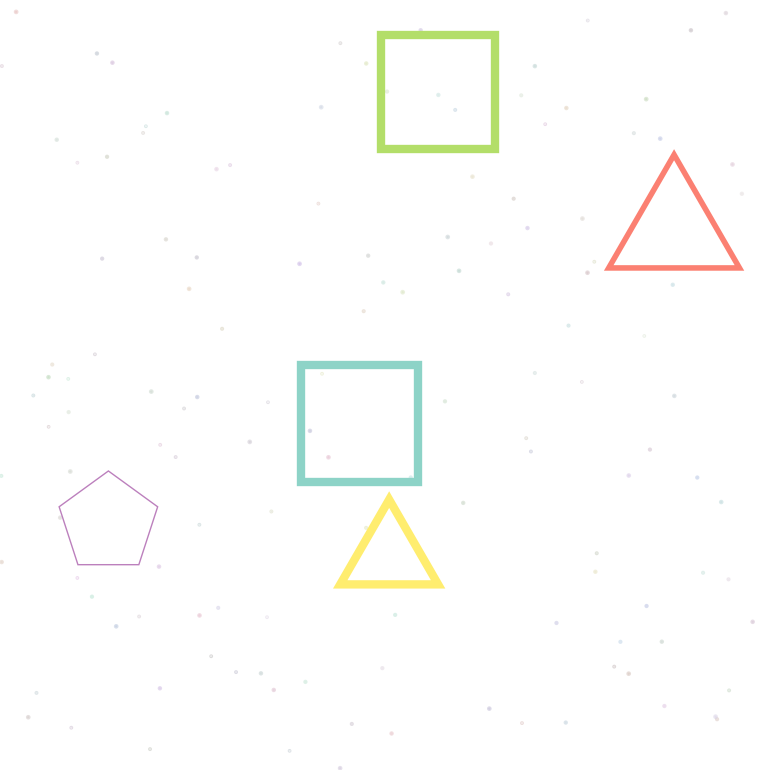[{"shape": "square", "thickness": 3, "radius": 0.38, "center": [0.467, 0.45]}, {"shape": "triangle", "thickness": 2, "radius": 0.49, "center": [0.875, 0.701]}, {"shape": "square", "thickness": 3, "radius": 0.37, "center": [0.569, 0.881]}, {"shape": "pentagon", "thickness": 0.5, "radius": 0.34, "center": [0.141, 0.321]}, {"shape": "triangle", "thickness": 3, "radius": 0.37, "center": [0.505, 0.278]}]